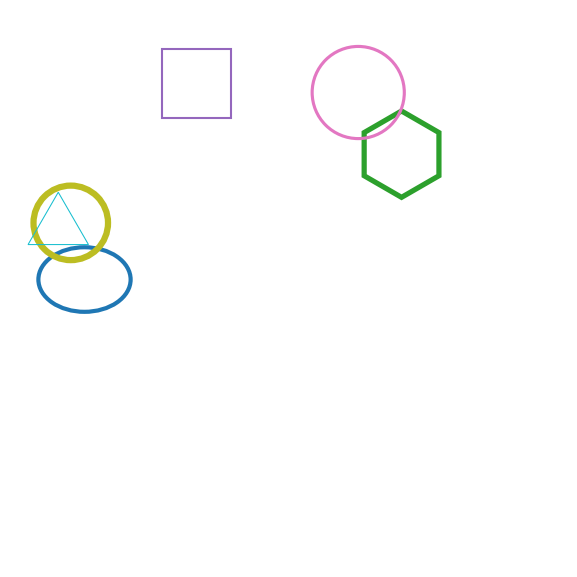[{"shape": "oval", "thickness": 2, "radius": 0.4, "center": [0.146, 0.515]}, {"shape": "hexagon", "thickness": 2.5, "radius": 0.37, "center": [0.695, 0.732]}, {"shape": "square", "thickness": 1, "radius": 0.3, "center": [0.34, 0.855]}, {"shape": "circle", "thickness": 1.5, "radius": 0.4, "center": [0.62, 0.839]}, {"shape": "circle", "thickness": 3, "radius": 0.32, "center": [0.123, 0.613]}, {"shape": "triangle", "thickness": 0.5, "radius": 0.3, "center": [0.101, 0.606]}]